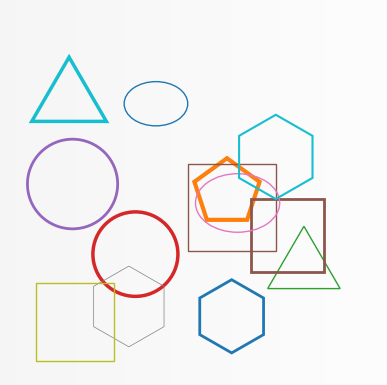[{"shape": "oval", "thickness": 1, "radius": 0.41, "center": [0.402, 0.731]}, {"shape": "hexagon", "thickness": 2, "radius": 0.48, "center": [0.598, 0.178]}, {"shape": "pentagon", "thickness": 3, "radius": 0.44, "center": [0.586, 0.501]}, {"shape": "triangle", "thickness": 1, "radius": 0.54, "center": [0.784, 0.304]}, {"shape": "circle", "thickness": 2.5, "radius": 0.55, "center": [0.349, 0.34]}, {"shape": "circle", "thickness": 2, "radius": 0.58, "center": [0.187, 0.522]}, {"shape": "square", "thickness": 2, "radius": 0.47, "center": [0.742, 0.389]}, {"shape": "square", "thickness": 1, "radius": 0.57, "center": [0.598, 0.462]}, {"shape": "oval", "thickness": 1, "radius": 0.54, "center": [0.613, 0.473]}, {"shape": "hexagon", "thickness": 0.5, "radius": 0.52, "center": [0.333, 0.204]}, {"shape": "square", "thickness": 1, "radius": 0.5, "center": [0.193, 0.163]}, {"shape": "triangle", "thickness": 2.5, "radius": 0.56, "center": [0.178, 0.74]}, {"shape": "hexagon", "thickness": 1.5, "radius": 0.55, "center": [0.712, 0.593]}]